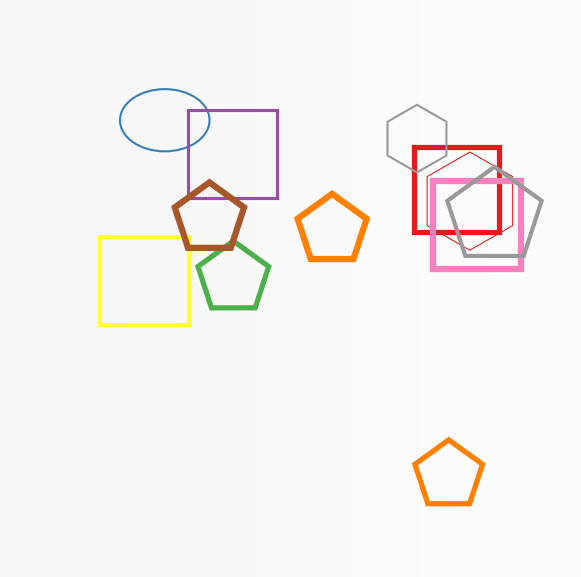[{"shape": "square", "thickness": 2.5, "radius": 0.37, "center": [0.785, 0.671]}, {"shape": "hexagon", "thickness": 0.5, "radius": 0.42, "center": [0.808, 0.651]}, {"shape": "oval", "thickness": 1, "radius": 0.38, "center": [0.283, 0.791]}, {"shape": "pentagon", "thickness": 2.5, "radius": 0.32, "center": [0.401, 0.518]}, {"shape": "square", "thickness": 1.5, "radius": 0.38, "center": [0.4, 0.733]}, {"shape": "pentagon", "thickness": 2.5, "radius": 0.31, "center": [0.772, 0.176]}, {"shape": "pentagon", "thickness": 3, "radius": 0.31, "center": [0.571, 0.601]}, {"shape": "square", "thickness": 2, "radius": 0.38, "center": [0.249, 0.512]}, {"shape": "pentagon", "thickness": 3, "radius": 0.31, "center": [0.36, 0.621]}, {"shape": "square", "thickness": 3, "radius": 0.38, "center": [0.821, 0.61]}, {"shape": "hexagon", "thickness": 1, "radius": 0.29, "center": [0.717, 0.759]}, {"shape": "pentagon", "thickness": 2, "radius": 0.43, "center": [0.851, 0.625]}]